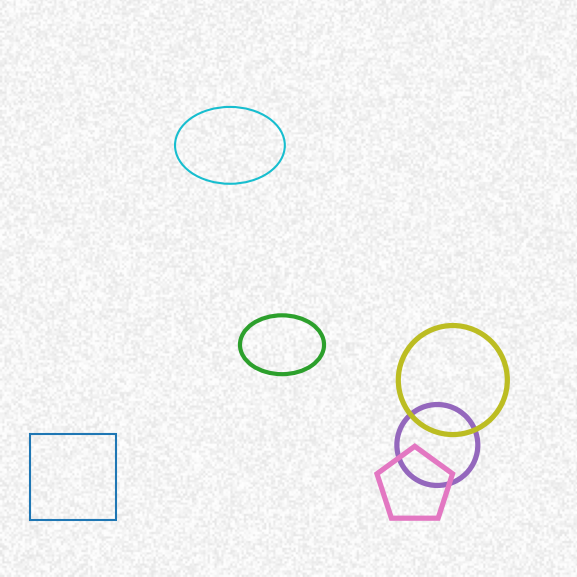[{"shape": "square", "thickness": 1, "radius": 0.38, "center": [0.126, 0.173]}, {"shape": "oval", "thickness": 2, "radius": 0.36, "center": [0.488, 0.402]}, {"shape": "circle", "thickness": 2.5, "radius": 0.35, "center": [0.757, 0.229]}, {"shape": "pentagon", "thickness": 2.5, "radius": 0.34, "center": [0.718, 0.157]}, {"shape": "circle", "thickness": 2.5, "radius": 0.47, "center": [0.784, 0.341]}, {"shape": "oval", "thickness": 1, "radius": 0.48, "center": [0.398, 0.747]}]